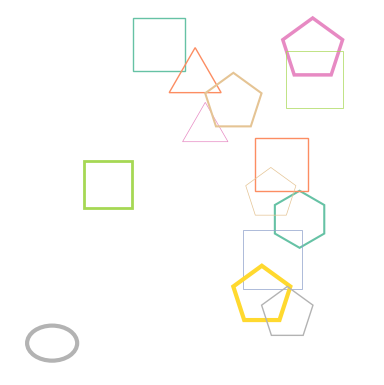[{"shape": "hexagon", "thickness": 1.5, "radius": 0.37, "center": [0.778, 0.43]}, {"shape": "square", "thickness": 1, "radius": 0.34, "center": [0.414, 0.885]}, {"shape": "square", "thickness": 1, "radius": 0.34, "center": [0.731, 0.573]}, {"shape": "triangle", "thickness": 1, "radius": 0.39, "center": [0.507, 0.798]}, {"shape": "square", "thickness": 0.5, "radius": 0.38, "center": [0.708, 0.326]}, {"shape": "pentagon", "thickness": 2.5, "radius": 0.41, "center": [0.812, 0.872]}, {"shape": "triangle", "thickness": 0.5, "radius": 0.34, "center": [0.533, 0.666]}, {"shape": "square", "thickness": 0.5, "radius": 0.37, "center": [0.816, 0.793]}, {"shape": "square", "thickness": 2, "radius": 0.31, "center": [0.281, 0.521]}, {"shape": "pentagon", "thickness": 3, "radius": 0.39, "center": [0.68, 0.232]}, {"shape": "pentagon", "thickness": 0.5, "radius": 0.34, "center": [0.703, 0.497]}, {"shape": "pentagon", "thickness": 1.5, "radius": 0.38, "center": [0.606, 0.734]}, {"shape": "pentagon", "thickness": 1, "radius": 0.35, "center": [0.746, 0.186]}, {"shape": "oval", "thickness": 3, "radius": 0.33, "center": [0.135, 0.109]}]